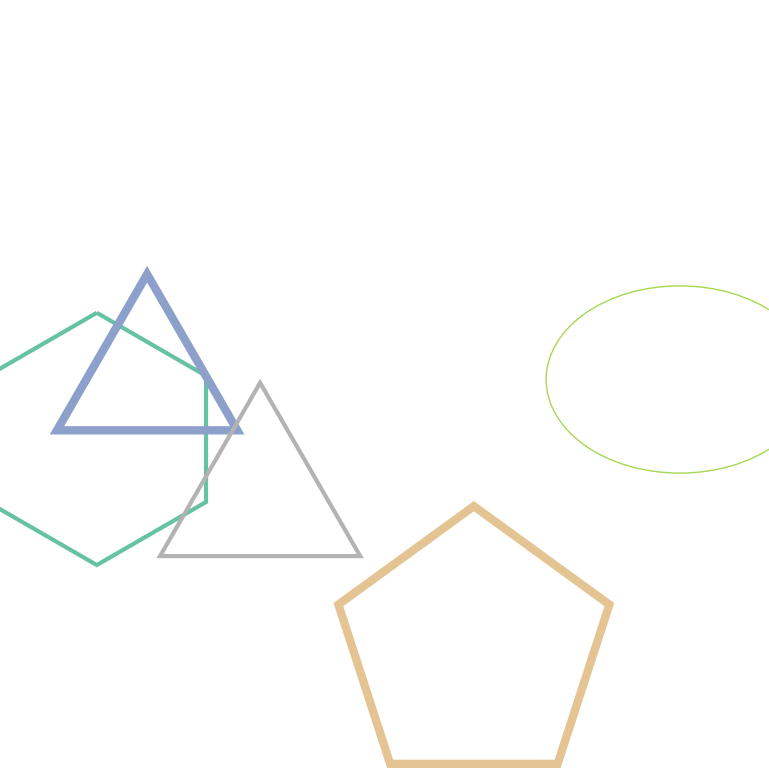[{"shape": "hexagon", "thickness": 1.5, "radius": 0.82, "center": [0.126, 0.43]}, {"shape": "triangle", "thickness": 3, "radius": 0.68, "center": [0.191, 0.509]}, {"shape": "oval", "thickness": 0.5, "radius": 0.87, "center": [0.883, 0.507]}, {"shape": "pentagon", "thickness": 3, "radius": 0.93, "center": [0.615, 0.158]}, {"shape": "triangle", "thickness": 1.5, "radius": 0.75, "center": [0.338, 0.353]}]